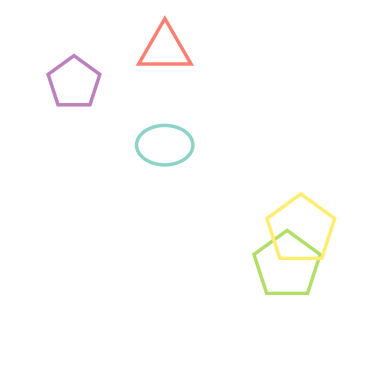[{"shape": "oval", "thickness": 2.5, "radius": 0.37, "center": [0.428, 0.623]}, {"shape": "triangle", "thickness": 2.5, "radius": 0.39, "center": [0.428, 0.873]}, {"shape": "pentagon", "thickness": 2.5, "radius": 0.45, "center": [0.746, 0.311]}, {"shape": "pentagon", "thickness": 2.5, "radius": 0.35, "center": [0.192, 0.785]}, {"shape": "pentagon", "thickness": 2.5, "radius": 0.46, "center": [0.781, 0.404]}]